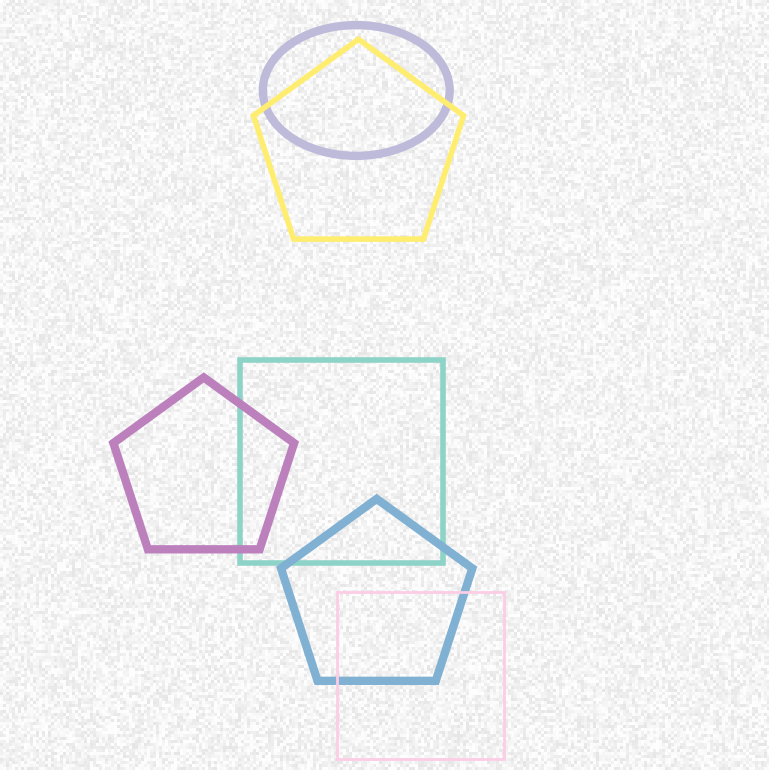[{"shape": "square", "thickness": 2, "radius": 0.66, "center": [0.444, 0.401]}, {"shape": "oval", "thickness": 3, "radius": 0.61, "center": [0.463, 0.883]}, {"shape": "pentagon", "thickness": 3, "radius": 0.65, "center": [0.489, 0.222]}, {"shape": "square", "thickness": 1, "radius": 0.54, "center": [0.546, 0.123]}, {"shape": "pentagon", "thickness": 3, "radius": 0.62, "center": [0.265, 0.386]}, {"shape": "pentagon", "thickness": 2, "radius": 0.72, "center": [0.466, 0.806]}]